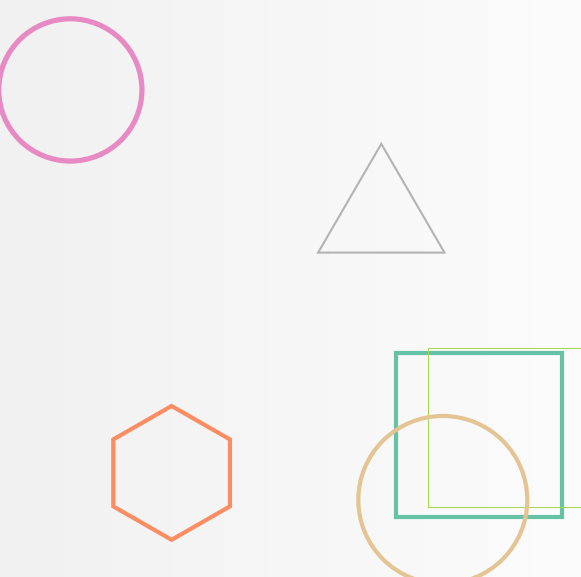[{"shape": "square", "thickness": 2, "radius": 0.71, "center": [0.824, 0.246]}, {"shape": "hexagon", "thickness": 2, "radius": 0.58, "center": [0.295, 0.18]}, {"shape": "circle", "thickness": 2.5, "radius": 0.62, "center": [0.121, 0.843]}, {"shape": "square", "thickness": 0.5, "radius": 0.69, "center": [0.873, 0.259]}, {"shape": "circle", "thickness": 2, "radius": 0.73, "center": [0.762, 0.133]}, {"shape": "triangle", "thickness": 1, "radius": 0.63, "center": [0.656, 0.624]}]